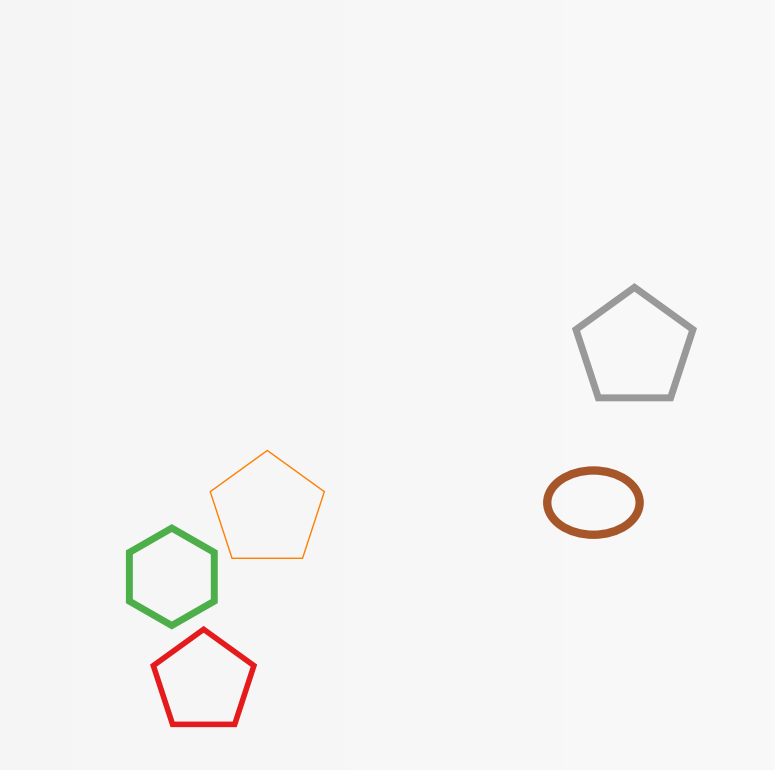[{"shape": "pentagon", "thickness": 2, "radius": 0.34, "center": [0.263, 0.114]}, {"shape": "hexagon", "thickness": 2.5, "radius": 0.32, "center": [0.222, 0.251]}, {"shape": "pentagon", "thickness": 0.5, "radius": 0.39, "center": [0.345, 0.338]}, {"shape": "oval", "thickness": 3, "radius": 0.3, "center": [0.766, 0.347]}, {"shape": "pentagon", "thickness": 2.5, "radius": 0.4, "center": [0.819, 0.547]}]